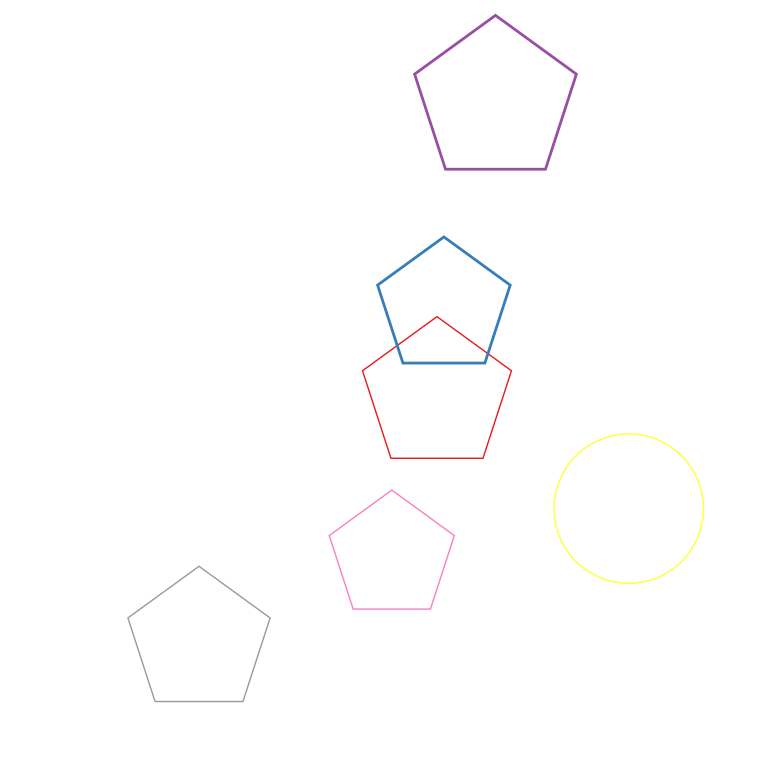[{"shape": "pentagon", "thickness": 0.5, "radius": 0.51, "center": [0.568, 0.487]}, {"shape": "pentagon", "thickness": 1, "radius": 0.45, "center": [0.576, 0.602]}, {"shape": "pentagon", "thickness": 1, "radius": 0.55, "center": [0.644, 0.87]}, {"shape": "circle", "thickness": 0.5, "radius": 0.49, "center": [0.817, 0.339]}, {"shape": "pentagon", "thickness": 0.5, "radius": 0.43, "center": [0.509, 0.278]}, {"shape": "pentagon", "thickness": 0.5, "radius": 0.49, "center": [0.258, 0.167]}]